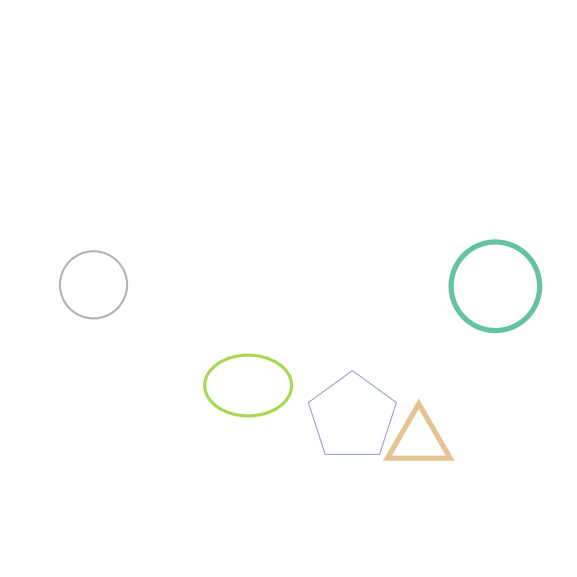[{"shape": "circle", "thickness": 2.5, "radius": 0.38, "center": [0.858, 0.503]}, {"shape": "pentagon", "thickness": 0.5, "radius": 0.4, "center": [0.61, 0.277]}, {"shape": "oval", "thickness": 1.5, "radius": 0.38, "center": [0.43, 0.332]}, {"shape": "triangle", "thickness": 2.5, "radius": 0.31, "center": [0.725, 0.237]}, {"shape": "circle", "thickness": 1, "radius": 0.29, "center": [0.162, 0.506]}]